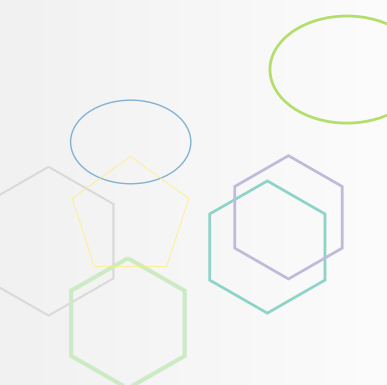[{"shape": "hexagon", "thickness": 2, "radius": 0.86, "center": [0.69, 0.358]}, {"shape": "hexagon", "thickness": 2, "radius": 0.8, "center": [0.744, 0.436]}, {"shape": "oval", "thickness": 1, "radius": 0.78, "center": [0.337, 0.631]}, {"shape": "oval", "thickness": 2, "radius": 0.99, "center": [0.895, 0.819]}, {"shape": "hexagon", "thickness": 1.5, "radius": 0.97, "center": [0.125, 0.373]}, {"shape": "hexagon", "thickness": 3, "radius": 0.85, "center": [0.33, 0.16]}, {"shape": "pentagon", "thickness": 0.5, "radius": 0.79, "center": [0.337, 0.435]}]